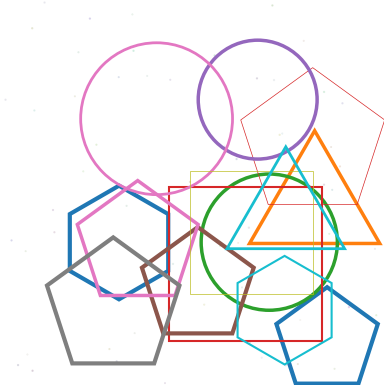[{"shape": "hexagon", "thickness": 3, "radius": 0.74, "center": [0.309, 0.37]}, {"shape": "pentagon", "thickness": 3, "radius": 0.69, "center": [0.85, 0.116]}, {"shape": "triangle", "thickness": 2.5, "radius": 0.98, "center": [0.817, 0.465]}, {"shape": "circle", "thickness": 2.5, "radius": 0.88, "center": [0.699, 0.371]}, {"shape": "pentagon", "thickness": 0.5, "radius": 0.98, "center": [0.812, 0.628]}, {"shape": "square", "thickness": 1.5, "radius": 1.0, "center": [0.638, 0.314]}, {"shape": "circle", "thickness": 2.5, "radius": 0.77, "center": [0.669, 0.741]}, {"shape": "pentagon", "thickness": 3, "radius": 0.76, "center": [0.514, 0.258]}, {"shape": "circle", "thickness": 2, "radius": 0.99, "center": [0.407, 0.692]}, {"shape": "pentagon", "thickness": 2.5, "radius": 0.82, "center": [0.358, 0.366]}, {"shape": "pentagon", "thickness": 3, "radius": 0.9, "center": [0.294, 0.202]}, {"shape": "square", "thickness": 0.5, "radius": 0.8, "center": [0.654, 0.396]}, {"shape": "triangle", "thickness": 2, "radius": 0.88, "center": [0.742, 0.442]}, {"shape": "hexagon", "thickness": 1.5, "radius": 0.71, "center": [0.739, 0.194]}]